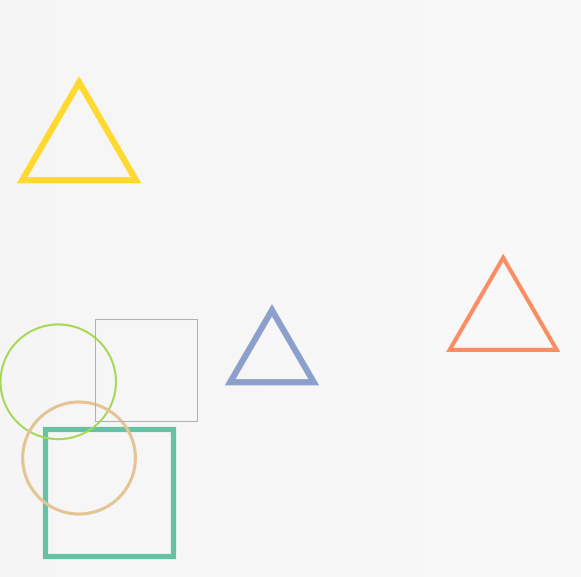[{"shape": "square", "thickness": 2.5, "radius": 0.55, "center": [0.187, 0.146]}, {"shape": "triangle", "thickness": 2, "radius": 0.53, "center": [0.866, 0.446]}, {"shape": "triangle", "thickness": 3, "radius": 0.42, "center": [0.468, 0.379]}, {"shape": "circle", "thickness": 1, "radius": 0.5, "center": [0.1, 0.338]}, {"shape": "triangle", "thickness": 3, "radius": 0.57, "center": [0.136, 0.744]}, {"shape": "circle", "thickness": 1.5, "radius": 0.48, "center": [0.136, 0.206]}, {"shape": "square", "thickness": 0.5, "radius": 0.44, "center": [0.251, 0.358]}]